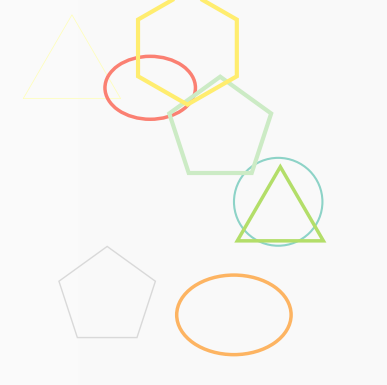[{"shape": "circle", "thickness": 1.5, "radius": 0.57, "center": [0.718, 0.476]}, {"shape": "triangle", "thickness": 0.5, "radius": 0.73, "center": [0.186, 0.816]}, {"shape": "oval", "thickness": 2.5, "radius": 0.58, "center": [0.388, 0.772]}, {"shape": "oval", "thickness": 2.5, "radius": 0.74, "center": [0.604, 0.182]}, {"shape": "triangle", "thickness": 2.5, "radius": 0.64, "center": [0.723, 0.439]}, {"shape": "pentagon", "thickness": 1, "radius": 0.65, "center": [0.277, 0.229]}, {"shape": "pentagon", "thickness": 3, "radius": 0.69, "center": [0.568, 0.663]}, {"shape": "hexagon", "thickness": 3, "radius": 0.74, "center": [0.484, 0.875]}]